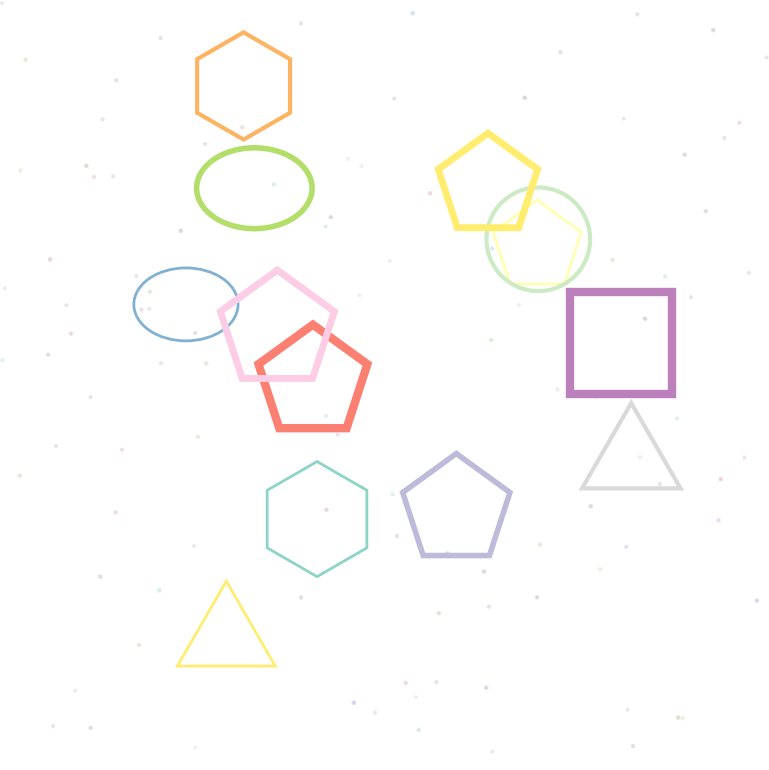[{"shape": "hexagon", "thickness": 1, "radius": 0.37, "center": [0.412, 0.326]}, {"shape": "pentagon", "thickness": 1, "radius": 0.3, "center": [0.698, 0.68]}, {"shape": "pentagon", "thickness": 2, "radius": 0.37, "center": [0.593, 0.338]}, {"shape": "pentagon", "thickness": 3, "radius": 0.37, "center": [0.406, 0.504]}, {"shape": "oval", "thickness": 1, "radius": 0.34, "center": [0.241, 0.605]}, {"shape": "hexagon", "thickness": 1.5, "radius": 0.35, "center": [0.316, 0.888]}, {"shape": "oval", "thickness": 2, "radius": 0.37, "center": [0.33, 0.756]}, {"shape": "pentagon", "thickness": 2.5, "radius": 0.39, "center": [0.36, 0.571]}, {"shape": "triangle", "thickness": 1.5, "radius": 0.37, "center": [0.82, 0.403]}, {"shape": "square", "thickness": 3, "radius": 0.33, "center": [0.807, 0.554]}, {"shape": "circle", "thickness": 1.5, "radius": 0.34, "center": [0.699, 0.689]}, {"shape": "pentagon", "thickness": 2.5, "radius": 0.34, "center": [0.634, 0.759]}, {"shape": "triangle", "thickness": 1, "radius": 0.37, "center": [0.294, 0.172]}]